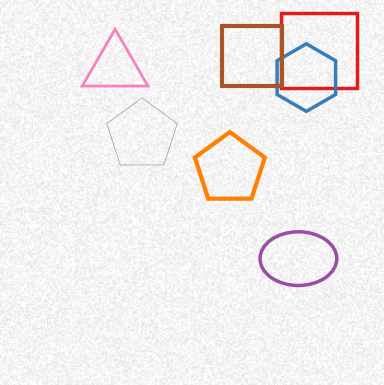[{"shape": "square", "thickness": 2.5, "radius": 0.49, "center": [0.829, 0.869]}, {"shape": "hexagon", "thickness": 2.5, "radius": 0.44, "center": [0.796, 0.798]}, {"shape": "oval", "thickness": 2.5, "radius": 0.5, "center": [0.775, 0.328]}, {"shape": "pentagon", "thickness": 3, "radius": 0.48, "center": [0.597, 0.561]}, {"shape": "square", "thickness": 3, "radius": 0.39, "center": [0.655, 0.854]}, {"shape": "triangle", "thickness": 2, "radius": 0.49, "center": [0.299, 0.826]}, {"shape": "pentagon", "thickness": 0.5, "radius": 0.48, "center": [0.369, 0.649]}]